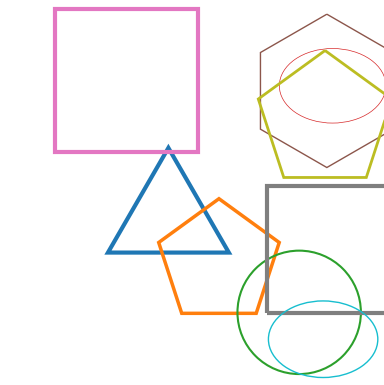[{"shape": "triangle", "thickness": 3, "radius": 0.91, "center": [0.437, 0.435]}, {"shape": "pentagon", "thickness": 2.5, "radius": 0.82, "center": [0.569, 0.319]}, {"shape": "circle", "thickness": 1.5, "radius": 0.8, "center": [0.777, 0.189]}, {"shape": "oval", "thickness": 0.5, "radius": 0.69, "center": [0.864, 0.777]}, {"shape": "hexagon", "thickness": 1, "radius": 1.0, "center": [0.849, 0.764]}, {"shape": "square", "thickness": 3, "radius": 0.93, "center": [0.329, 0.79]}, {"shape": "square", "thickness": 3, "radius": 0.82, "center": [0.858, 0.352]}, {"shape": "pentagon", "thickness": 2, "radius": 0.91, "center": [0.844, 0.686]}, {"shape": "oval", "thickness": 1, "radius": 0.71, "center": [0.839, 0.119]}]